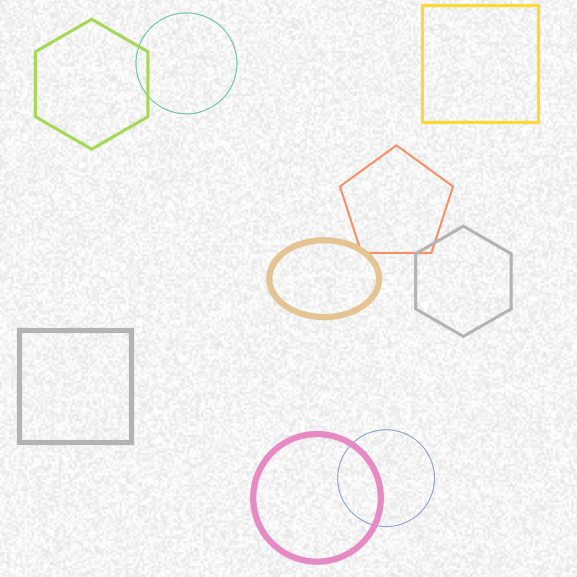[{"shape": "circle", "thickness": 0.5, "radius": 0.44, "center": [0.323, 0.889]}, {"shape": "pentagon", "thickness": 1, "radius": 0.52, "center": [0.686, 0.644]}, {"shape": "circle", "thickness": 0.5, "radius": 0.42, "center": [0.669, 0.171]}, {"shape": "circle", "thickness": 3, "radius": 0.55, "center": [0.549, 0.137]}, {"shape": "hexagon", "thickness": 1.5, "radius": 0.56, "center": [0.159, 0.853]}, {"shape": "square", "thickness": 1.5, "radius": 0.5, "center": [0.831, 0.889]}, {"shape": "oval", "thickness": 3, "radius": 0.48, "center": [0.561, 0.517]}, {"shape": "hexagon", "thickness": 1.5, "radius": 0.48, "center": [0.802, 0.512]}, {"shape": "square", "thickness": 2.5, "radius": 0.48, "center": [0.129, 0.332]}]